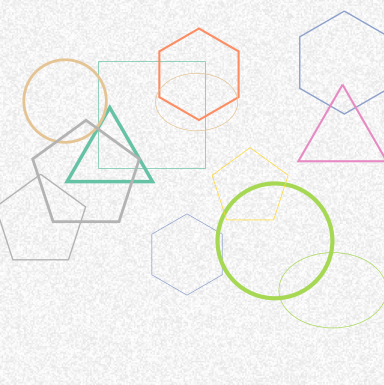[{"shape": "triangle", "thickness": 2.5, "radius": 0.64, "center": [0.285, 0.592]}, {"shape": "square", "thickness": 0.5, "radius": 0.7, "center": [0.394, 0.704]}, {"shape": "hexagon", "thickness": 1.5, "radius": 0.59, "center": [0.517, 0.807]}, {"shape": "hexagon", "thickness": 1, "radius": 0.67, "center": [0.894, 0.838]}, {"shape": "hexagon", "thickness": 0.5, "radius": 0.53, "center": [0.486, 0.339]}, {"shape": "triangle", "thickness": 1.5, "radius": 0.66, "center": [0.89, 0.647]}, {"shape": "circle", "thickness": 3, "radius": 0.75, "center": [0.714, 0.374]}, {"shape": "oval", "thickness": 0.5, "radius": 0.7, "center": [0.864, 0.246]}, {"shape": "pentagon", "thickness": 0.5, "radius": 0.52, "center": [0.65, 0.513]}, {"shape": "circle", "thickness": 2, "radius": 0.54, "center": [0.169, 0.738]}, {"shape": "oval", "thickness": 0.5, "radius": 0.53, "center": [0.511, 0.735]}, {"shape": "pentagon", "thickness": 1, "radius": 0.61, "center": [0.106, 0.425]}, {"shape": "pentagon", "thickness": 2, "radius": 0.73, "center": [0.223, 0.542]}]